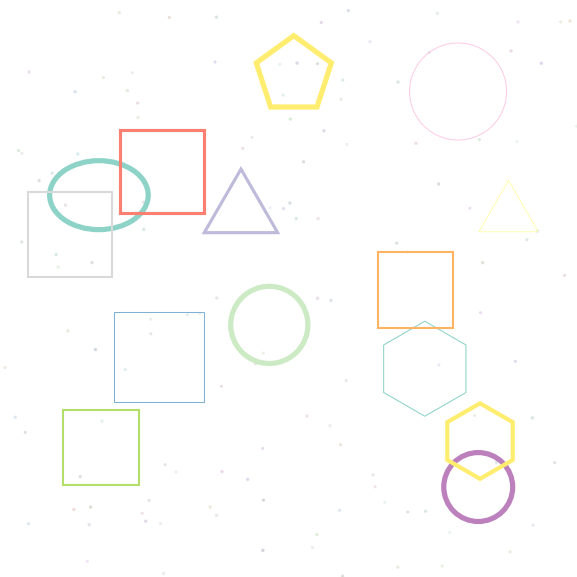[{"shape": "oval", "thickness": 2.5, "radius": 0.43, "center": [0.171, 0.661]}, {"shape": "hexagon", "thickness": 0.5, "radius": 0.41, "center": [0.736, 0.361]}, {"shape": "triangle", "thickness": 0.5, "radius": 0.3, "center": [0.881, 0.628]}, {"shape": "triangle", "thickness": 1.5, "radius": 0.37, "center": [0.417, 0.633]}, {"shape": "square", "thickness": 1.5, "radius": 0.36, "center": [0.281, 0.702]}, {"shape": "square", "thickness": 0.5, "radius": 0.39, "center": [0.275, 0.38]}, {"shape": "square", "thickness": 1, "radius": 0.33, "center": [0.719, 0.497]}, {"shape": "square", "thickness": 1, "radius": 0.33, "center": [0.175, 0.224]}, {"shape": "circle", "thickness": 0.5, "radius": 0.42, "center": [0.793, 0.841]}, {"shape": "square", "thickness": 1, "radius": 0.36, "center": [0.122, 0.593]}, {"shape": "circle", "thickness": 2.5, "radius": 0.3, "center": [0.828, 0.156]}, {"shape": "circle", "thickness": 2.5, "radius": 0.33, "center": [0.466, 0.437]}, {"shape": "hexagon", "thickness": 2, "radius": 0.33, "center": [0.831, 0.235]}, {"shape": "pentagon", "thickness": 2.5, "radius": 0.34, "center": [0.509, 0.869]}]